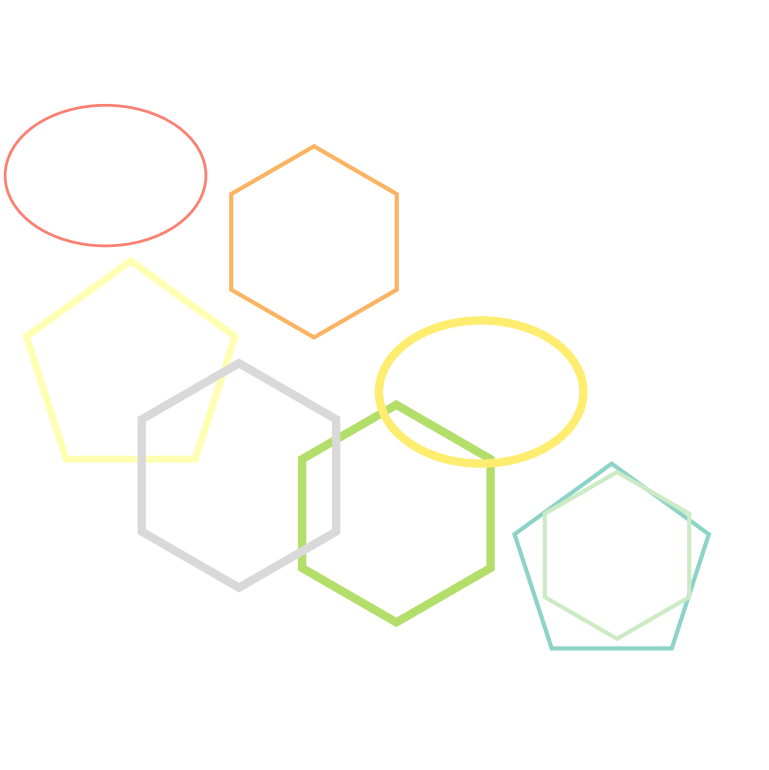[{"shape": "pentagon", "thickness": 1.5, "radius": 0.66, "center": [0.794, 0.265]}, {"shape": "pentagon", "thickness": 2.5, "radius": 0.71, "center": [0.17, 0.519]}, {"shape": "oval", "thickness": 1, "radius": 0.65, "center": [0.137, 0.772]}, {"shape": "hexagon", "thickness": 1.5, "radius": 0.62, "center": [0.408, 0.686]}, {"shape": "hexagon", "thickness": 3, "radius": 0.71, "center": [0.515, 0.333]}, {"shape": "hexagon", "thickness": 3, "radius": 0.73, "center": [0.31, 0.383]}, {"shape": "hexagon", "thickness": 1.5, "radius": 0.54, "center": [0.801, 0.279]}, {"shape": "oval", "thickness": 3, "radius": 0.66, "center": [0.625, 0.491]}]